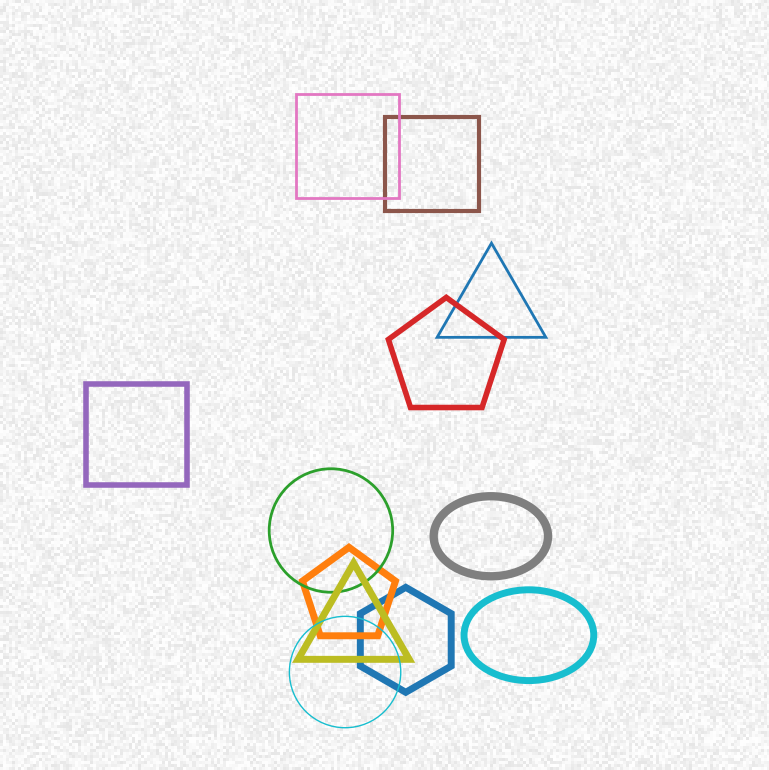[{"shape": "hexagon", "thickness": 2.5, "radius": 0.34, "center": [0.527, 0.169]}, {"shape": "triangle", "thickness": 1, "radius": 0.41, "center": [0.638, 0.603]}, {"shape": "pentagon", "thickness": 2.5, "radius": 0.32, "center": [0.453, 0.226]}, {"shape": "circle", "thickness": 1, "radius": 0.4, "center": [0.43, 0.311]}, {"shape": "pentagon", "thickness": 2, "radius": 0.4, "center": [0.58, 0.535]}, {"shape": "square", "thickness": 2, "radius": 0.33, "center": [0.177, 0.436]}, {"shape": "square", "thickness": 1.5, "radius": 0.31, "center": [0.562, 0.787]}, {"shape": "square", "thickness": 1, "radius": 0.33, "center": [0.452, 0.81]}, {"shape": "oval", "thickness": 3, "radius": 0.37, "center": [0.637, 0.304]}, {"shape": "triangle", "thickness": 2.5, "radius": 0.42, "center": [0.459, 0.185]}, {"shape": "oval", "thickness": 2.5, "radius": 0.42, "center": [0.687, 0.175]}, {"shape": "circle", "thickness": 0.5, "radius": 0.36, "center": [0.448, 0.127]}]